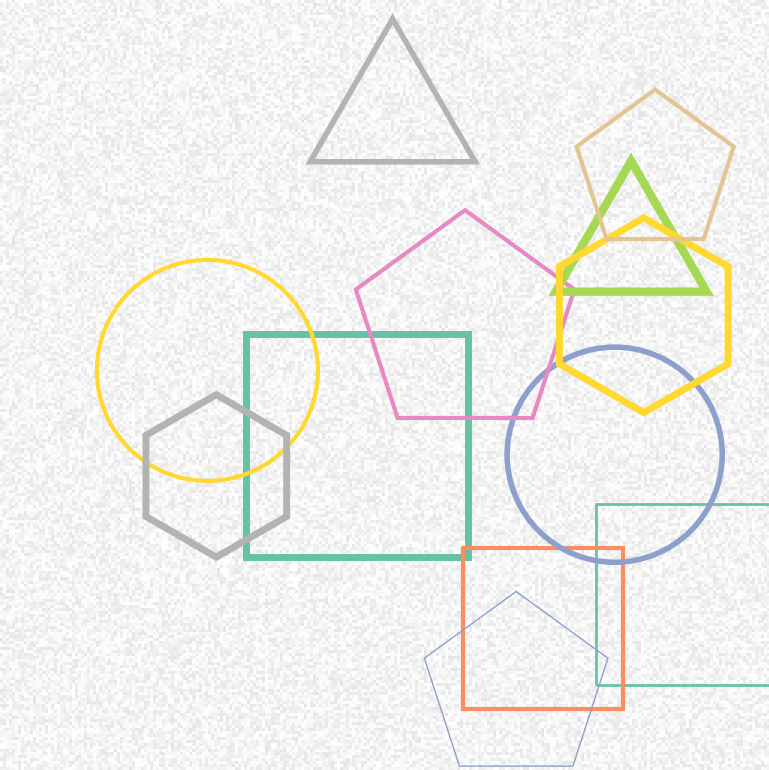[{"shape": "square", "thickness": 2.5, "radius": 0.72, "center": [0.464, 0.421]}, {"shape": "square", "thickness": 1, "radius": 0.59, "center": [0.892, 0.227]}, {"shape": "square", "thickness": 1.5, "radius": 0.52, "center": [0.705, 0.184]}, {"shape": "pentagon", "thickness": 0.5, "radius": 0.63, "center": [0.67, 0.106]}, {"shape": "circle", "thickness": 2, "radius": 0.7, "center": [0.798, 0.409]}, {"shape": "pentagon", "thickness": 1.5, "radius": 0.75, "center": [0.604, 0.578]}, {"shape": "triangle", "thickness": 3, "radius": 0.57, "center": [0.82, 0.678]}, {"shape": "hexagon", "thickness": 2.5, "radius": 0.63, "center": [0.836, 0.591]}, {"shape": "circle", "thickness": 1.5, "radius": 0.72, "center": [0.269, 0.519]}, {"shape": "pentagon", "thickness": 1.5, "radius": 0.54, "center": [0.851, 0.776]}, {"shape": "triangle", "thickness": 2, "radius": 0.62, "center": [0.51, 0.852]}, {"shape": "hexagon", "thickness": 2.5, "radius": 0.53, "center": [0.281, 0.382]}]